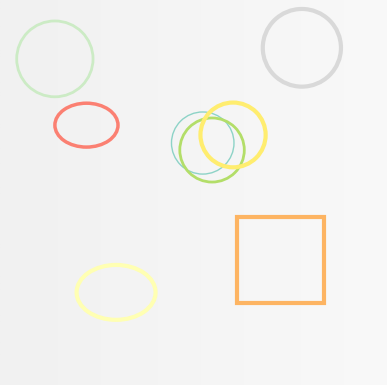[{"shape": "circle", "thickness": 1, "radius": 0.4, "center": [0.523, 0.628]}, {"shape": "oval", "thickness": 3, "radius": 0.51, "center": [0.3, 0.241]}, {"shape": "oval", "thickness": 2.5, "radius": 0.41, "center": [0.223, 0.675]}, {"shape": "square", "thickness": 3, "radius": 0.56, "center": [0.723, 0.324]}, {"shape": "circle", "thickness": 2, "radius": 0.42, "center": [0.547, 0.61]}, {"shape": "circle", "thickness": 3, "radius": 0.5, "center": [0.779, 0.876]}, {"shape": "circle", "thickness": 2, "radius": 0.49, "center": [0.142, 0.847]}, {"shape": "circle", "thickness": 3, "radius": 0.42, "center": [0.601, 0.65]}]